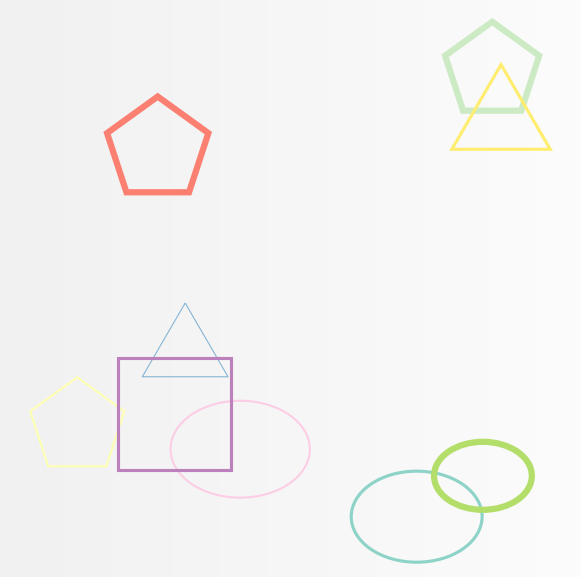[{"shape": "oval", "thickness": 1.5, "radius": 0.56, "center": [0.717, 0.104]}, {"shape": "pentagon", "thickness": 1, "radius": 0.43, "center": [0.133, 0.261]}, {"shape": "pentagon", "thickness": 3, "radius": 0.46, "center": [0.271, 0.74]}, {"shape": "triangle", "thickness": 0.5, "radius": 0.43, "center": [0.319, 0.389]}, {"shape": "oval", "thickness": 3, "radius": 0.42, "center": [0.831, 0.175]}, {"shape": "oval", "thickness": 1, "radius": 0.6, "center": [0.413, 0.221]}, {"shape": "square", "thickness": 1.5, "radius": 0.48, "center": [0.3, 0.282]}, {"shape": "pentagon", "thickness": 3, "radius": 0.43, "center": [0.847, 0.876]}, {"shape": "triangle", "thickness": 1.5, "radius": 0.49, "center": [0.862, 0.79]}]